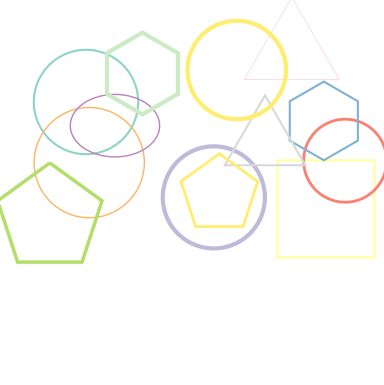[{"shape": "circle", "thickness": 1.5, "radius": 0.68, "center": [0.223, 0.735]}, {"shape": "square", "thickness": 2, "radius": 0.63, "center": [0.846, 0.459]}, {"shape": "circle", "thickness": 3, "radius": 0.66, "center": [0.555, 0.487]}, {"shape": "circle", "thickness": 2, "radius": 0.54, "center": [0.896, 0.583]}, {"shape": "hexagon", "thickness": 1.5, "radius": 0.51, "center": [0.841, 0.686]}, {"shape": "circle", "thickness": 1, "radius": 0.72, "center": [0.232, 0.578]}, {"shape": "pentagon", "thickness": 2.5, "radius": 0.71, "center": [0.129, 0.434]}, {"shape": "triangle", "thickness": 0.5, "radius": 0.71, "center": [0.758, 0.865]}, {"shape": "triangle", "thickness": 1.5, "radius": 0.6, "center": [0.688, 0.631]}, {"shape": "oval", "thickness": 1, "radius": 0.58, "center": [0.299, 0.674]}, {"shape": "hexagon", "thickness": 3, "radius": 0.53, "center": [0.37, 0.809]}, {"shape": "circle", "thickness": 3, "radius": 0.64, "center": [0.615, 0.818]}, {"shape": "pentagon", "thickness": 2, "radius": 0.52, "center": [0.57, 0.496]}]